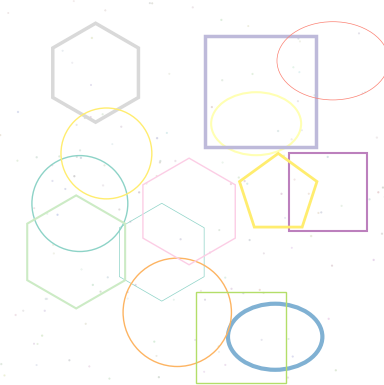[{"shape": "circle", "thickness": 1, "radius": 0.62, "center": [0.207, 0.471]}, {"shape": "hexagon", "thickness": 0.5, "radius": 0.64, "center": [0.42, 0.345]}, {"shape": "oval", "thickness": 1.5, "radius": 0.58, "center": [0.665, 0.679]}, {"shape": "square", "thickness": 2.5, "radius": 0.72, "center": [0.677, 0.763]}, {"shape": "oval", "thickness": 0.5, "radius": 0.73, "center": [0.865, 0.842]}, {"shape": "oval", "thickness": 3, "radius": 0.61, "center": [0.715, 0.125]}, {"shape": "circle", "thickness": 1, "radius": 0.7, "center": [0.46, 0.189]}, {"shape": "square", "thickness": 1, "radius": 0.59, "center": [0.626, 0.123]}, {"shape": "hexagon", "thickness": 1, "radius": 0.69, "center": [0.491, 0.451]}, {"shape": "hexagon", "thickness": 2.5, "radius": 0.64, "center": [0.248, 0.811]}, {"shape": "square", "thickness": 1.5, "radius": 0.51, "center": [0.852, 0.501]}, {"shape": "hexagon", "thickness": 1.5, "radius": 0.73, "center": [0.198, 0.346]}, {"shape": "pentagon", "thickness": 2, "radius": 0.53, "center": [0.723, 0.496]}, {"shape": "circle", "thickness": 1, "radius": 0.59, "center": [0.276, 0.601]}]